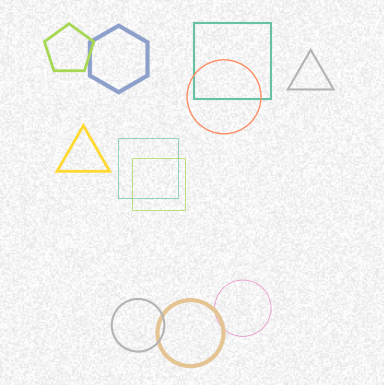[{"shape": "square", "thickness": 1.5, "radius": 0.5, "center": [0.604, 0.842]}, {"shape": "square", "thickness": 0.5, "radius": 0.39, "center": [0.385, 0.564]}, {"shape": "circle", "thickness": 1, "radius": 0.48, "center": [0.582, 0.749]}, {"shape": "hexagon", "thickness": 3, "radius": 0.43, "center": [0.308, 0.847]}, {"shape": "circle", "thickness": 0.5, "radius": 0.37, "center": [0.631, 0.199]}, {"shape": "pentagon", "thickness": 2, "radius": 0.34, "center": [0.18, 0.871]}, {"shape": "square", "thickness": 0.5, "radius": 0.34, "center": [0.412, 0.522]}, {"shape": "triangle", "thickness": 2, "radius": 0.4, "center": [0.216, 0.595]}, {"shape": "circle", "thickness": 3, "radius": 0.43, "center": [0.495, 0.135]}, {"shape": "circle", "thickness": 1.5, "radius": 0.34, "center": [0.359, 0.155]}, {"shape": "triangle", "thickness": 1.5, "radius": 0.34, "center": [0.807, 0.802]}]